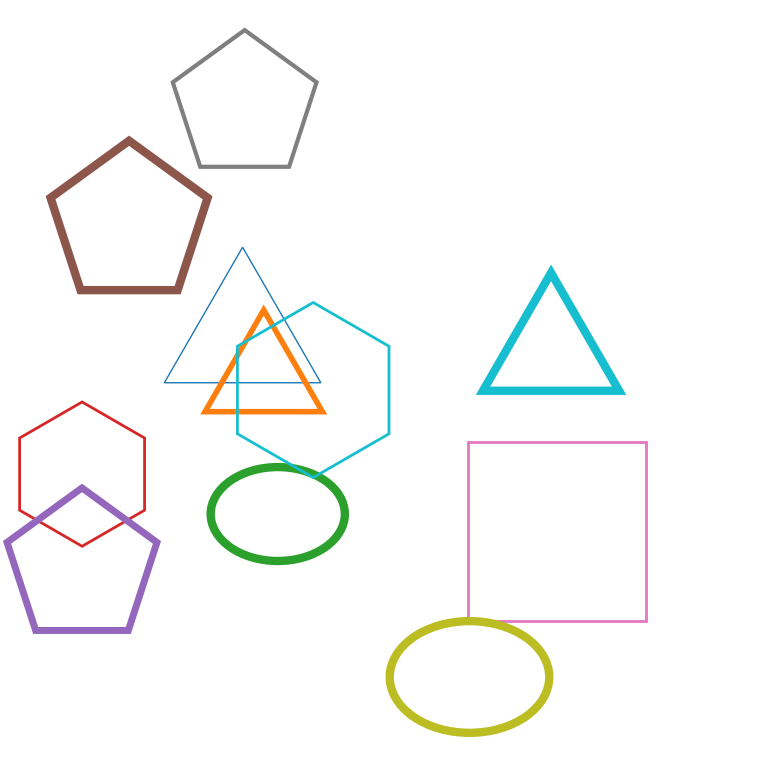[{"shape": "triangle", "thickness": 0.5, "radius": 0.59, "center": [0.315, 0.562]}, {"shape": "triangle", "thickness": 2, "radius": 0.44, "center": [0.342, 0.509]}, {"shape": "oval", "thickness": 3, "radius": 0.44, "center": [0.361, 0.332]}, {"shape": "hexagon", "thickness": 1, "radius": 0.47, "center": [0.107, 0.384]}, {"shape": "pentagon", "thickness": 2.5, "radius": 0.51, "center": [0.106, 0.264]}, {"shape": "pentagon", "thickness": 3, "radius": 0.54, "center": [0.168, 0.71]}, {"shape": "square", "thickness": 1, "radius": 0.58, "center": [0.723, 0.31]}, {"shape": "pentagon", "thickness": 1.5, "radius": 0.49, "center": [0.318, 0.863]}, {"shape": "oval", "thickness": 3, "radius": 0.52, "center": [0.61, 0.121]}, {"shape": "hexagon", "thickness": 1, "radius": 0.57, "center": [0.407, 0.493]}, {"shape": "triangle", "thickness": 3, "radius": 0.51, "center": [0.716, 0.544]}]